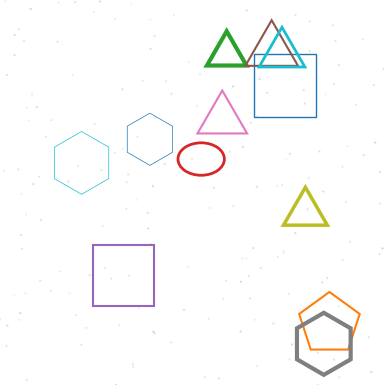[{"shape": "hexagon", "thickness": 0.5, "radius": 0.34, "center": [0.389, 0.638]}, {"shape": "square", "thickness": 1, "radius": 0.41, "center": [0.741, 0.778]}, {"shape": "pentagon", "thickness": 1.5, "radius": 0.41, "center": [0.856, 0.159]}, {"shape": "triangle", "thickness": 3, "radius": 0.3, "center": [0.589, 0.859]}, {"shape": "oval", "thickness": 2, "radius": 0.3, "center": [0.523, 0.587]}, {"shape": "square", "thickness": 1.5, "radius": 0.39, "center": [0.321, 0.284]}, {"shape": "triangle", "thickness": 1.5, "radius": 0.39, "center": [0.706, 0.869]}, {"shape": "triangle", "thickness": 1.5, "radius": 0.37, "center": [0.577, 0.691]}, {"shape": "hexagon", "thickness": 3, "radius": 0.4, "center": [0.841, 0.107]}, {"shape": "triangle", "thickness": 2.5, "radius": 0.33, "center": [0.793, 0.448]}, {"shape": "hexagon", "thickness": 0.5, "radius": 0.41, "center": [0.212, 0.577]}, {"shape": "triangle", "thickness": 2, "radius": 0.34, "center": [0.732, 0.86]}]